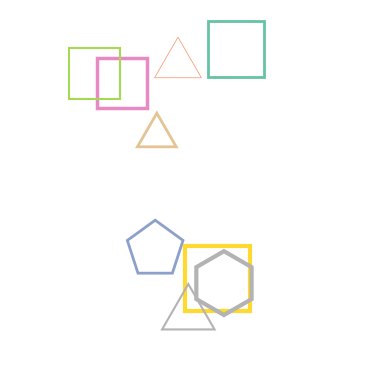[{"shape": "square", "thickness": 2, "radius": 0.36, "center": [0.613, 0.872]}, {"shape": "triangle", "thickness": 0.5, "radius": 0.35, "center": [0.462, 0.833]}, {"shape": "pentagon", "thickness": 2, "radius": 0.38, "center": [0.403, 0.352]}, {"shape": "square", "thickness": 2.5, "radius": 0.33, "center": [0.318, 0.784]}, {"shape": "square", "thickness": 1.5, "radius": 0.33, "center": [0.246, 0.809]}, {"shape": "square", "thickness": 3, "radius": 0.42, "center": [0.565, 0.277]}, {"shape": "triangle", "thickness": 2, "radius": 0.29, "center": [0.407, 0.648]}, {"shape": "hexagon", "thickness": 3, "radius": 0.41, "center": [0.582, 0.265]}, {"shape": "triangle", "thickness": 1.5, "radius": 0.39, "center": [0.489, 0.184]}]